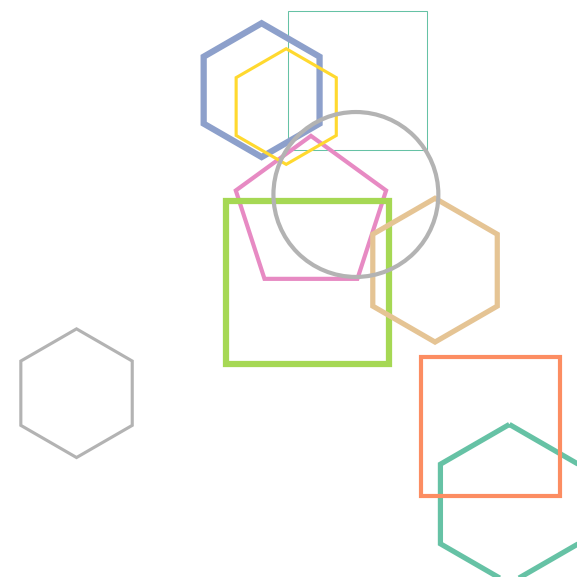[{"shape": "square", "thickness": 0.5, "radius": 0.6, "center": [0.619, 0.86]}, {"shape": "hexagon", "thickness": 2.5, "radius": 0.69, "center": [0.882, 0.126]}, {"shape": "square", "thickness": 2, "radius": 0.6, "center": [0.849, 0.261]}, {"shape": "hexagon", "thickness": 3, "radius": 0.58, "center": [0.453, 0.843]}, {"shape": "pentagon", "thickness": 2, "radius": 0.68, "center": [0.538, 0.627]}, {"shape": "square", "thickness": 3, "radius": 0.7, "center": [0.533, 0.51]}, {"shape": "hexagon", "thickness": 1.5, "radius": 0.5, "center": [0.496, 0.815]}, {"shape": "hexagon", "thickness": 2.5, "radius": 0.62, "center": [0.753, 0.531]}, {"shape": "hexagon", "thickness": 1.5, "radius": 0.56, "center": [0.133, 0.318]}, {"shape": "circle", "thickness": 2, "radius": 0.71, "center": [0.616, 0.662]}]